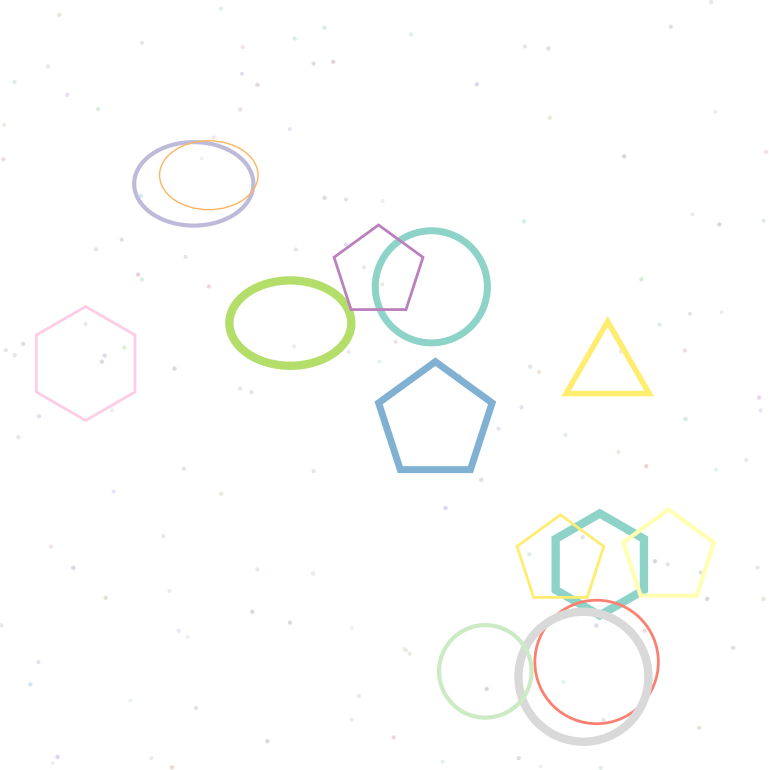[{"shape": "hexagon", "thickness": 3, "radius": 0.33, "center": [0.779, 0.267]}, {"shape": "circle", "thickness": 2.5, "radius": 0.36, "center": [0.56, 0.628]}, {"shape": "pentagon", "thickness": 1.5, "radius": 0.31, "center": [0.868, 0.276]}, {"shape": "oval", "thickness": 1.5, "radius": 0.39, "center": [0.252, 0.761]}, {"shape": "circle", "thickness": 1, "radius": 0.4, "center": [0.775, 0.14]}, {"shape": "pentagon", "thickness": 2.5, "radius": 0.39, "center": [0.565, 0.453]}, {"shape": "oval", "thickness": 0.5, "radius": 0.32, "center": [0.271, 0.772]}, {"shape": "oval", "thickness": 3, "radius": 0.4, "center": [0.377, 0.58]}, {"shape": "hexagon", "thickness": 1, "radius": 0.37, "center": [0.111, 0.528]}, {"shape": "circle", "thickness": 3, "radius": 0.42, "center": [0.758, 0.121]}, {"shape": "pentagon", "thickness": 1, "radius": 0.3, "center": [0.492, 0.647]}, {"shape": "circle", "thickness": 1.5, "radius": 0.3, "center": [0.63, 0.128]}, {"shape": "pentagon", "thickness": 1, "radius": 0.3, "center": [0.728, 0.272]}, {"shape": "triangle", "thickness": 2, "radius": 0.31, "center": [0.789, 0.52]}]